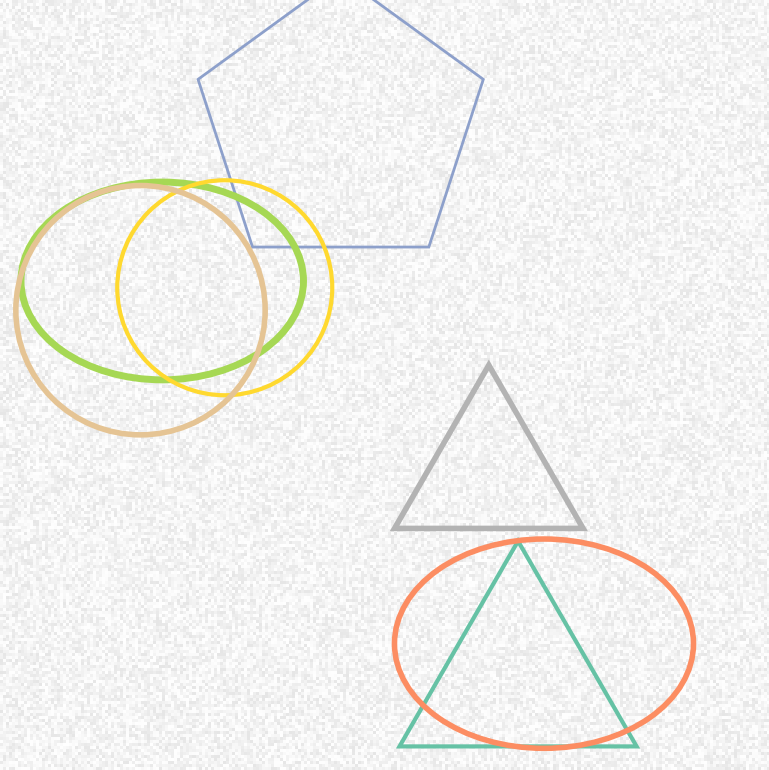[{"shape": "triangle", "thickness": 1.5, "radius": 0.89, "center": [0.673, 0.12]}, {"shape": "oval", "thickness": 2, "radius": 0.97, "center": [0.706, 0.164]}, {"shape": "pentagon", "thickness": 1, "radius": 0.97, "center": [0.442, 0.837]}, {"shape": "oval", "thickness": 2.5, "radius": 0.92, "center": [0.211, 0.635]}, {"shape": "circle", "thickness": 1.5, "radius": 0.7, "center": [0.292, 0.626]}, {"shape": "circle", "thickness": 2, "radius": 0.81, "center": [0.182, 0.597]}, {"shape": "triangle", "thickness": 2, "radius": 0.71, "center": [0.635, 0.384]}]